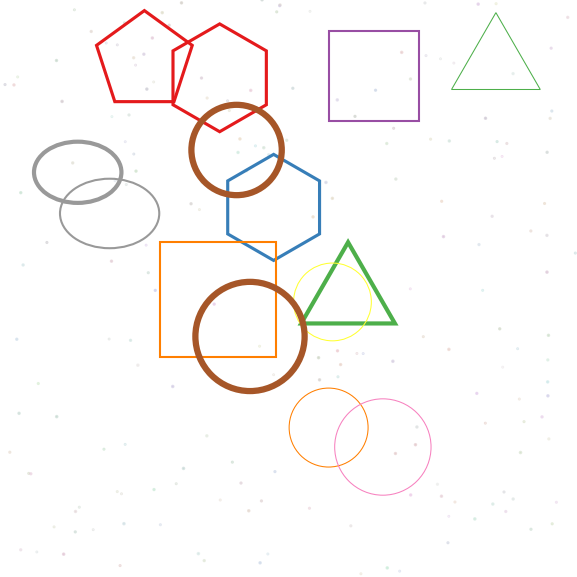[{"shape": "hexagon", "thickness": 1.5, "radius": 0.47, "center": [0.38, 0.864]}, {"shape": "pentagon", "thickness": 1.5, "radius": 0.44, "center": [0.25, 0.894]}, {"shape": "hexagon", "thickness": 1.5, "radius": 0.46, "center": [0.474, 0.64]}, {"shape": "triangle", "thickness": 0.5, "radius": 0.44, "center": [0.859, 0.889]}, {"shape": "triangle", "thickness": 2, "radius": 0.47, "center": [0.603, 0.486]}, {"shape": "square", "thickness": 1, "radius": 0.39, "center": [0.647, 0.868]}, {"shape": "circle", "thickness": 0.5, "radius": 0.34, "center": [0.569, 0.259]}, {"shape": "square", "thickness": 1, "radius": 0.5, "center": [0.377, 0.481]}, {"shape": "circle", "thickness": 0.5, "radius": 0.34, "center": [0.576, 0.476]}, {"shape": "circle", "thickness": 3, "radius": 0.39, "center": [0.41, 0.739]}, {"shape": "circle", "thickness": 3, "radius": 0.47, "center": [0.433, 0.417]}, {"shape": "circle", "thickness": 0.5, "radius": 0.42, "center": [0.663, 0.225]}, {"shape": "oval", "thickness": 2, "radius": 0.38, "center": [0.135, 0.701]}, {"shape": "oval", "thickness": 1, "radius": 0.43, "center": [0.19, 0.63]}]